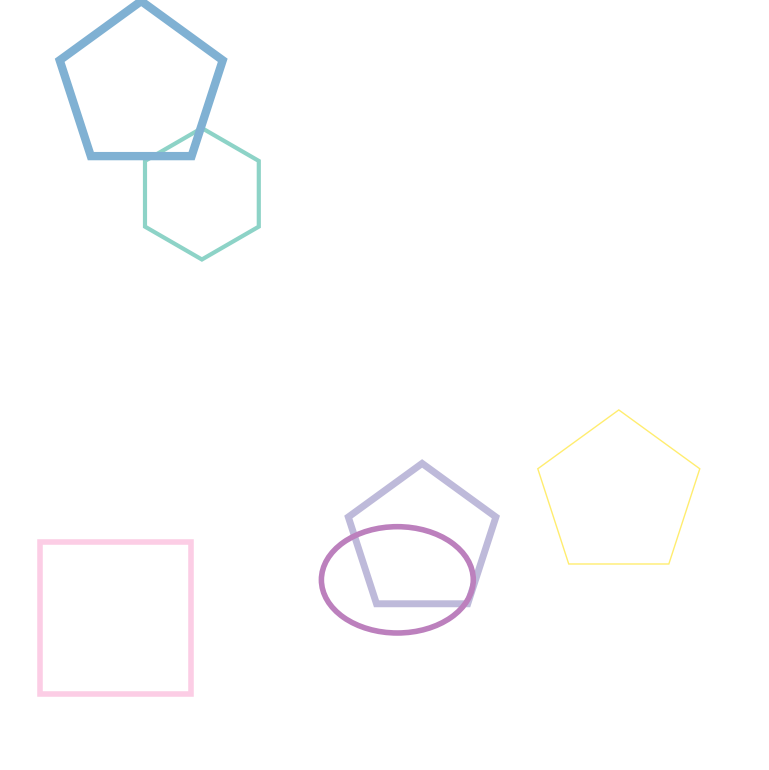[{"shape": "hexagon", "thickness": 1.5, "radius": 0.43, "center": [0.262, 0.748]}, {"shape": "pentagon", "thickness": 2.5, "radius": 0.5, "center": [0.548, 0.297]}, {"shape": "pentagon", "thickness": 3, "radius": 0.56, "center": [0.183, 0.887]}, {"shape": "square", "thickness": 2, "radius": 0.49, "center": [0.15, 0.197]}, {"shape": "oval", "thickness": 2, "radius": 0.49, "center": [0.516, 0.247]}, {"shape": "pentagon", "thickness": 0.5, "radius": 0.55, "center": [0.804, 0.357]}]